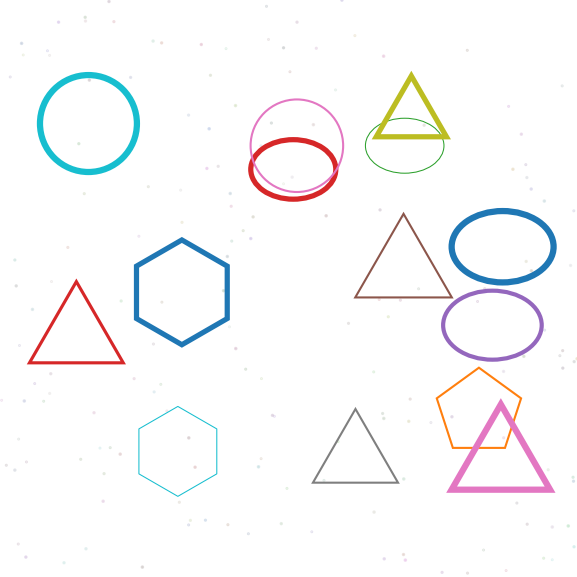[{"shape": "hexagon", "thickness": 2.5, "radius": 0.45, "center": [0.315, 0.493]}, {"shape": "oval", "thickness": 3, "radius": 0.44, "center": [0.87, 0.572]}, {"shape": "pentagon", "thickness": 1, "radius": 0.38, "center": [0.829, 0.286]}, {"shape": "oval", "thickness": 0.5, "radius": 0.34, "center": [0.701, 0.747]}, {"shape": "triangle", "thickness": 1.5, "radius": 0.47, "center": [0.132, 0.418]}, {"shape": "oval", "thickness": 2.5, "radius": 0.37, "center": [0.508, 0.706]}, {"shape": "oval", "thickness": 2, "radius": 0.43, "center": [0.853, 0.436]}, {"shape": "triangle", "thickness": 1, "radius": 0.48, "center": [0.699, 0.532]}, {"shape": "circle", "thickness": 1, "radius": 0.4, "center": [0.514, 0.747]}, {"shape": "triangle", "thickness": 3, "radius": 0.49, "center": [0.867, 0.2]}, {"shape": "triangle", "thickness": 1, "radius": 0.43, "center": [0.616, 0.206]}, {"shape": "triangle", "thickness": 2.5, "radius": 0.35, "center": [0.712, 0.797]}, {"shape": "circle", "thickness": 3, "radius": 0.42, "center": [0.153, 0.785]}, {"shape": "hexagon", "thickness": 0.5, "radius": 0.39, "center": [0.308, 0.218]}]